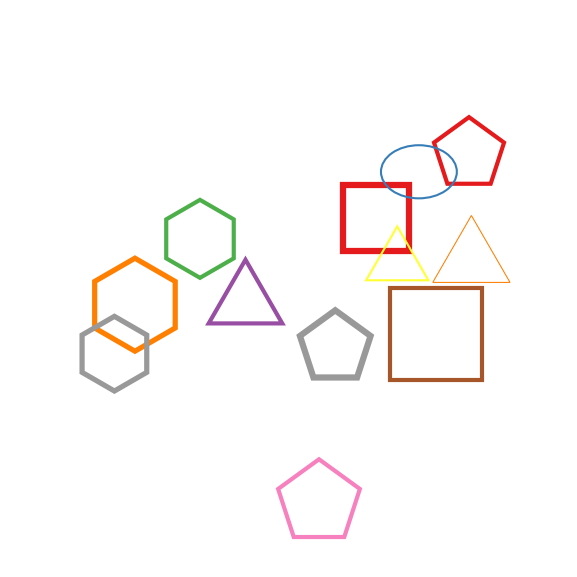[{"shape": "square", "thickness": 3, "radius": 0.29, "center": [0.652, 0.621]}, {"shape": "pentagon", "thickness": 2, "radius": 0.32, "center": [0.812, 0.733]}, {"shape": "oval", "thickness": 1, "radius": 0.33, "center": [0.725, 0.702]}, {"shape": "hexagon", "thickness": 2, "radius": 0.34, "center": [0.346, 0.586]}, {"shape": "triangle", "thickness": 2, "radius": 0.37, "center": [0.425, 0.476]}, {"shape": "hexagon", "thickness": 2.5, "radius": 0.4, "center": [0.234, 0.472]}, {"shape": "triangle", "thickness": 0.5, "radius": 0.39, "center": [0.816, 0.549]}, {"shape": "triangle", "thickness": 1, "radius": 0.31, "center": [0.688, 0.545]}, {"shape": "square", "thickness": 2, "radius": 0.4, "center": [0.754, 0.421]}, {"shape": "pentagon", "thickness": 2, "radius": 0.37, "center": [0.552, 0.129]}, {"shape": "hexagon", "thickness": 2.5, "radius": 0.32, "center": [0.198, 0.387]}, {"shape": "pentagon", "thickness": 3, "radius": 0.32, "center": [0.581, 0.398]}]